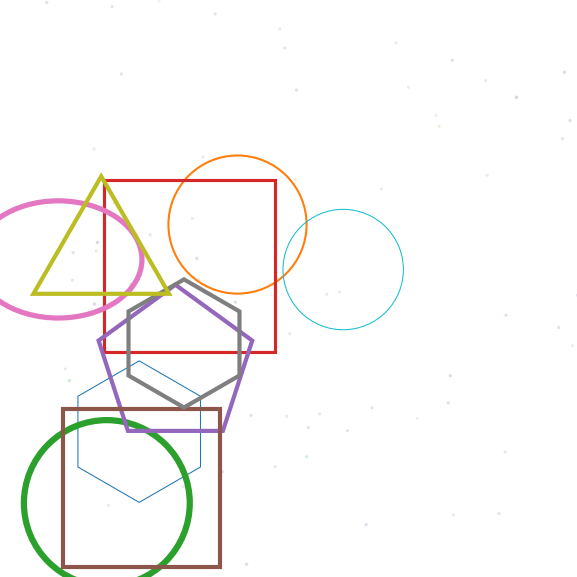[{"shape": "hexagon", "thickness": 0.5, "radius": 0.61, "center": [0.241, 0.252]}, {"shape": "circle", "thickness": 1, "radius": 0.6, "center": [0.411, 0.61]}, {"shape": "circle", "thickness": 3, "radius": 0.72, "center": [0.185, 0.128]}, {"shape": "square", "thickness": 1.5, "radius": 0.74, "center": [0.329, 0.538]}, {"shape": "pentagon", "thickness": 2, "radius": 0.7, "center": [0.304, 0.366]}, {"shape": "square", "thickness": 2, "radius": 0.68, "center": [0.245, 0.154]}, {"shape": "oval", "thickness": 2.5, "radius": 0.72, "center": [0.101, 0.55]}, {"shape": "hexagon", "thickness": 2, "radius": 0.55, "center": [0.319, 0.404]}, {"shape": "triangle", "thickness": 2, "radius": 0.68, "center": [0.175, 0.558]}, {"shape": "circle", "thickness": 0.5, "radius": 0.52, "center": [0.594, 0.532]}]